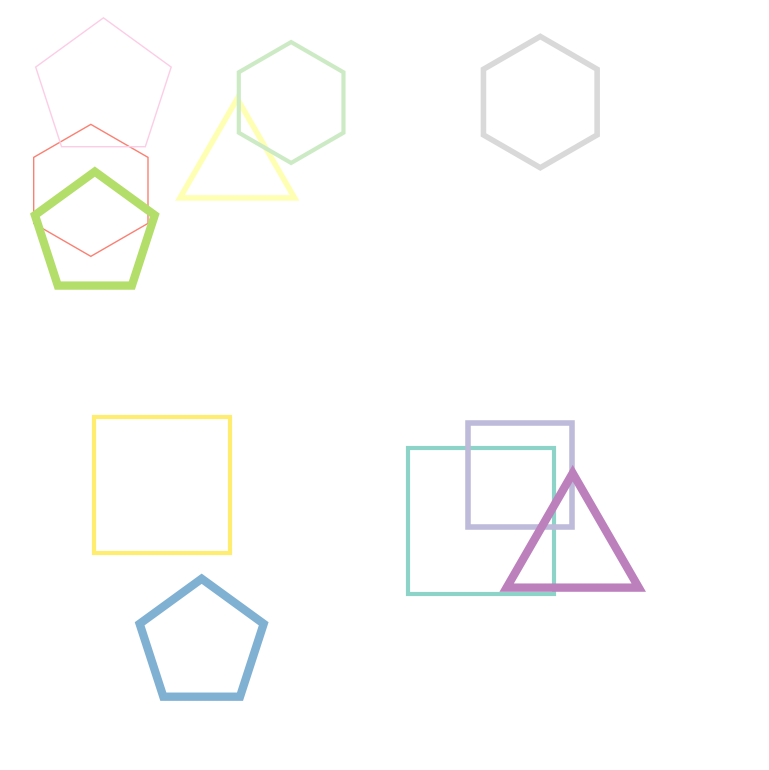[{"shape": "square", "thickness": 1.5, "radius": 0.47, "center": [0.625, 0.323]}, {"shape": "triangle", "thickness": 2, "radius": 0.43, "center": [0.308, 0.786]}, {"shape": "square", "thickness": 2, "radius": 0.34, "center": [0.675, 0.383]}, {"shape": "hexagon", "thickness": 0.5, "radius": 0.43, "center": [0.118, 0.753]}, {"shape": "pentagon", "thickness": 3, "radius": 0.42, "center": [0.262, 0.164]}, {"shape": "pentagon", "thickness": 3, "radius": 0.41, "center": [0.123, 0.695]}, {"shape": "pentagon", "thickness": 0.5, "radius": 0.46, "center": [0.134, 0.884]}, {"shape": "hexagon", "thickness": 2, "radius": 0.43, "center": [0.702, 0.867]}, {"shape": "triangle", "thickness": 3, "radius": 0.5, "center": [0.744, 0.286]}, {"shape": "hexagon", "thickness": 1.5, "radius": 0.39, "center": [0.378, 0.867]}, {"shape": "square", "thickness": 1.5, "radius": 0.44, "center": [0.211, 0.37]}]